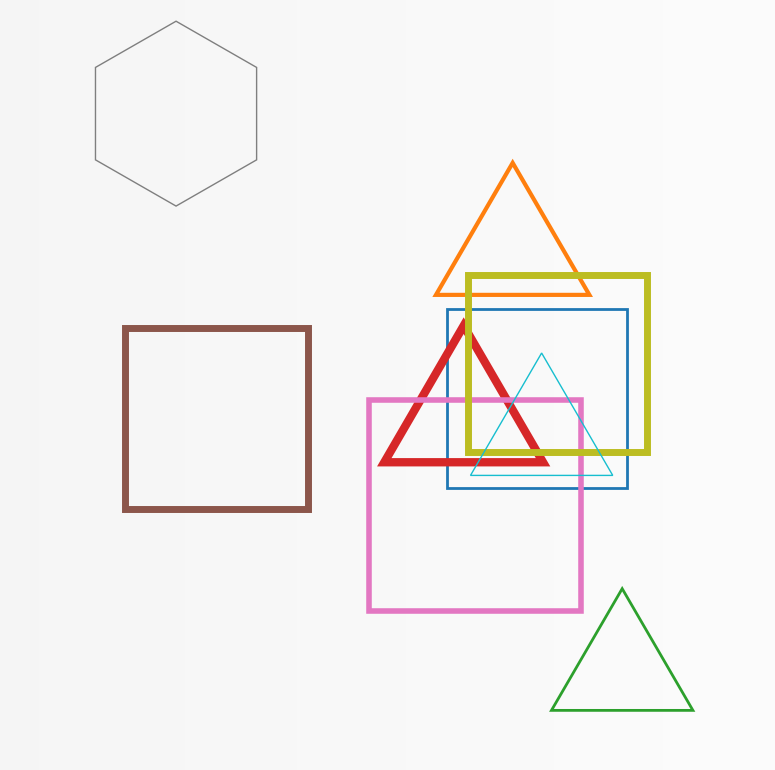[{"shape": "square", "thickness": 1, "radius": 0.58, "center": [0.693, 0.482]}, {"shape": "triangle", "thickness": 1.5, "radius": 0.57, "center": [0.662, 0.674]}, {"shape": "triangle", "thickness": 1, "radius": 0.53, "center": [0.803, 0.13]}, {"shape": "triangle", "thickness": 3, "radius": 0.59, "center": [0.598, 0.459]}, {"shape": "square", "thickness": 2.5, "radius": 0.59, "center": [0.28, 0.456]}, {"shape": "square", "thickness": 2, "radius": 0.68, "center": [0.613, 0.343]}, {"shape": "hexagon", "thickness": 0.5, "radius": 0.6, "center": [0.227, 0.852]}, {"shape": "square", "thickness": 2.5, "radius": 0.58, "center": [0.72, 0.528]}, {"shape": "triangle", "thickness": 0.5, "radius": 0.53, "center": [0.699, 0.436]}]